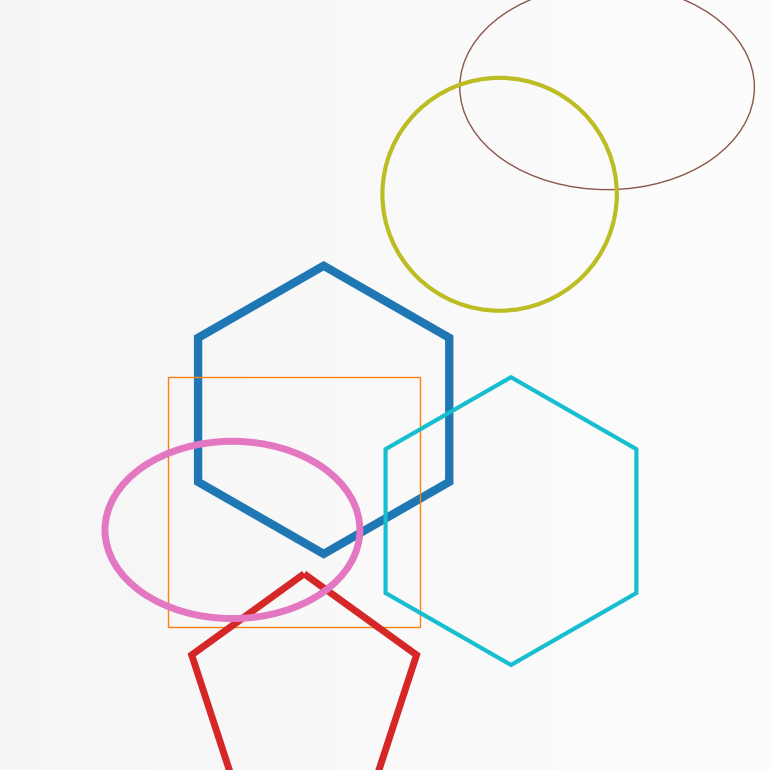[{"shape": "hexagon", "thickness": 3, "radius": 0.94, "center": [0.418, 0.468]}, {"shape": "square", "thickness": 0.5, "radius": 0.81, "center": [0.379, 0.348]}, {"shape": "pentagon", "thickness": 2.5, "radius": 0.76, "center": [0.392, 0.102]}, {"shape": "oval", "thickness": 0.5, "radius": 0.95, "center": [0.783, 0.887]}, {"shape": "oval", "thickness": 2.5, "radius": 0.82, "center": [0.3, 0.312]}, {"shape": "circle", "thickness": 1.5, "radius": 0.76, "center": [0.645, 0.748]}, {"shape": "hexagon", "thickness": 1.5, "radius": 0.93, "center": [0.659, 0.323]}]